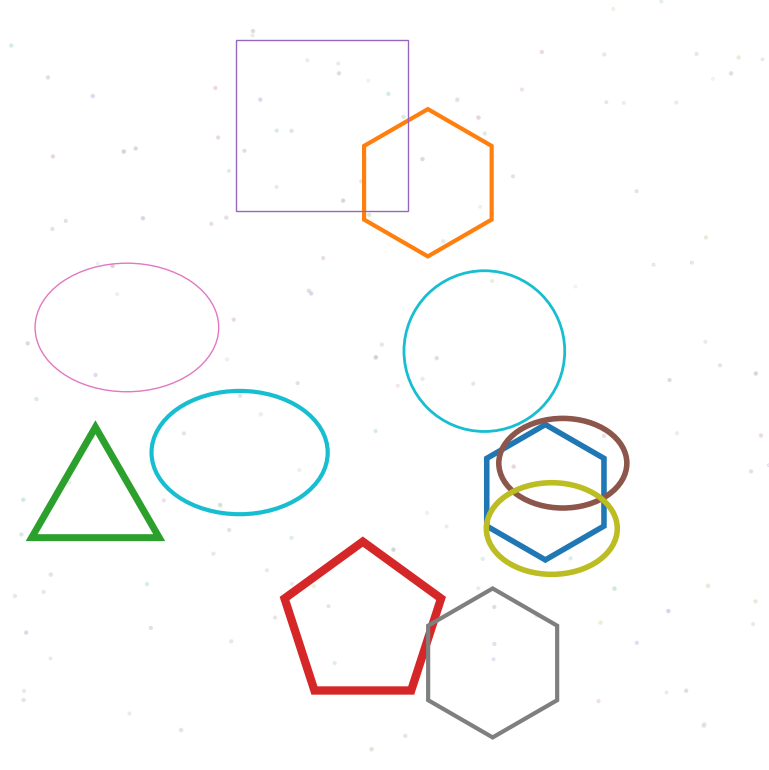[{"shape": "hexagon", "thickness": 2, "radius": 0.44, "center": [0.708, 0.361]}, {"shape": "hexagon", "thickness": 1.5, "radius": 0.48, "center": [0.556, 0.763]}, {"shape": "triangle", "thickness": 2.5, "radius": 0.48, "center": [0.124, 0.35]}, {"shape": "pentagon", "thickness": 3, "radius": 0.53, "center": [0.471, 0.19]}, {"shape": "square", "thickness": 0.5, "radius": 0.56, "center": [0.418, 0.837]}, {"shape": "oval", "thickness": 2, "radius": 0.42, "center": [0.731, 0.398]}, {"shape": "oval", "thickness": 0.5, "radius": 0.6, "center": [0.165, 0.575]}, {"shape": "hexagon", "thickness": 1.5, "radius": 0.48, "center": [0.64, 0.139]}, {"shape": "oval", "thickness": 2, "radius": 0.43, "center": [0.717, 0.314]}, {"shape": "oval", "thickness": 1.5, "radius": 0.57, "center": [0.311, 0.412]}, {"shape": "circle", "thickness": 1, "radius": 0.52, "center": [0.629, 0.544]}]